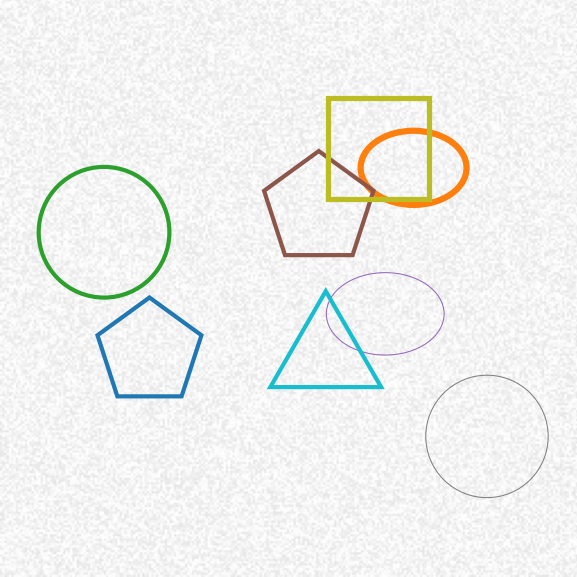[{"shape": "pentagon", "thickness": 2, "radius": 0.47, "center": [0.259, 0.389]}, {"shape": "oval", "thickness": 3, "radius": 0.46, "center": [0.716, 0.709]}, {"shape": "circle", "thickness": 2, "radius": 0.57, "center": [0.18, 0.597]}, {"shape": "oval", "thickness": 0.5, "radius": 0.51, "center": [0.667, 0.456]}, {"shape": "pentagon", "thickness": 2, "radius": 0.5, "center": [0.552, 0.638]}, {"shape": "circle", "thickness": 0.5, "radius": 0.53, "center": [0.843, 0.243]}, {"shape": "square", "thickness": 2.5, "radius": 0.44, "center": [0.656, 0.742]}, {"shape": "triangle", "thickness": 2, "radius": 0.55, "center": [0.564, 0.384]}]